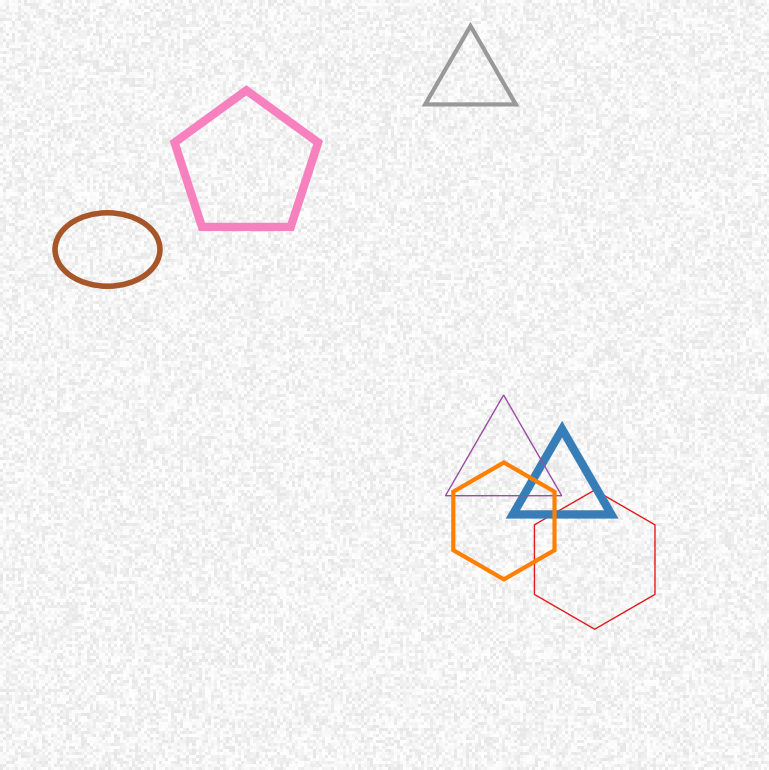[{"shape": "hexagon", "thickness": 0.5, "radius": 0.45, "center": [0.772, 0.273]}, {"shape": "triangle", "thickness": 3, "radius": 0.37, "center": [0.73, 0.369]}, {"shape": "triangle", "thickness": 0.5, "radius": 0.44, "center": [0.654, 0.4]}, {"shape": "hexagon", "thickness": 1.5, "radius": 0.38, "center": [0.654, 0.323]}, {"shape": "oval", "thickness": 2, "radius": 0.34, "center": [0.14, 0.676]}, {"shape": "pentagon", "thickness": 3, "radius": 0.49, "center": [0.32, 0.785]}, {"shape": "triangle", "thickness": 1.5, "radius": 0.34, "center": [0.611, 0.898]}]